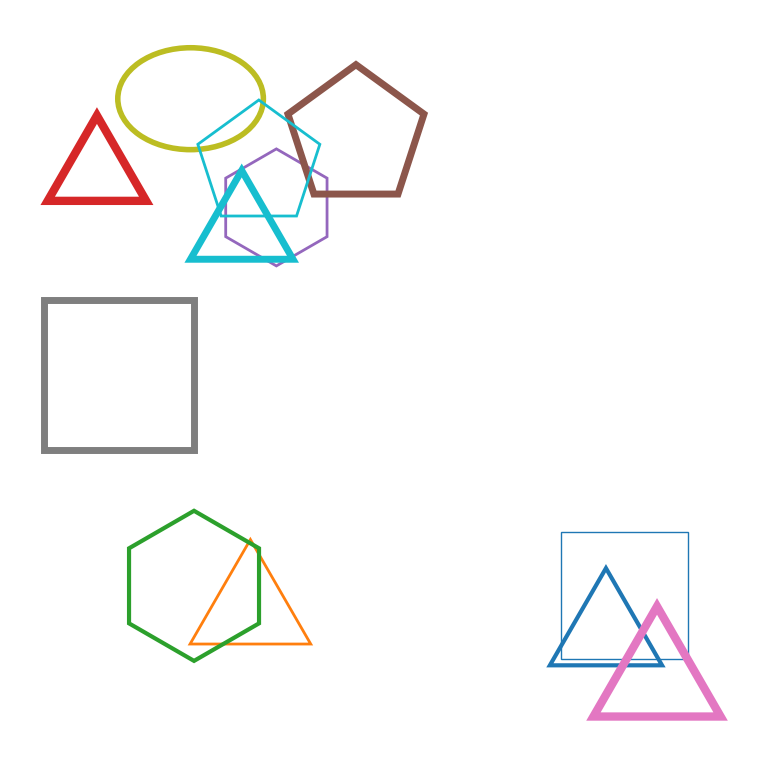[{"shape": "triangle", "thickness": 1.5, "radius": 0.42, "center": [0.787, 0.178]}, {"shape": "square", "thickness": 0.5, "radius": 0.41, "center": [0.811, 0.227]}, {"shape": "triangle", "thickness": 1, "radius": 0.45, "center": [0.325, 0.209]}, {"shape": "hexagon", "thickness": 1.5, "radius": 0.49, "center": [0.252, 0.239]}, {"shape": "triangle", "thickness": 3, "radius": 0.37, "center": [0.126, 0.776]}, {"shape": "hexagon", "thickness": 1, "radius": 0.38, "center": [0.359, 0.731]}, {"shape": "pentagon", "thickness": 2.5, "radius": 0.46, "center": [0.462, 0.823]}, {"shape": "triangle", "thickness": 3, "radius": 0.48, "center": [0.853, 0.117]}, {"shape": "square", "thickness": 2.5, "radius": 0.49, "center": [0.155, 0.513]}, {"shape": "oval", "thickness": 2, "radius": 0.47, "center": [0.248, 0.872]}, {"shape": "pentagon", "thickness": 1, "radius": 0.42, "center": [0.336, 0.787]}, {"shape": "triangle", "thickness": 2.5, "radius": 0.38, "center": [0.314, 0.702]}]